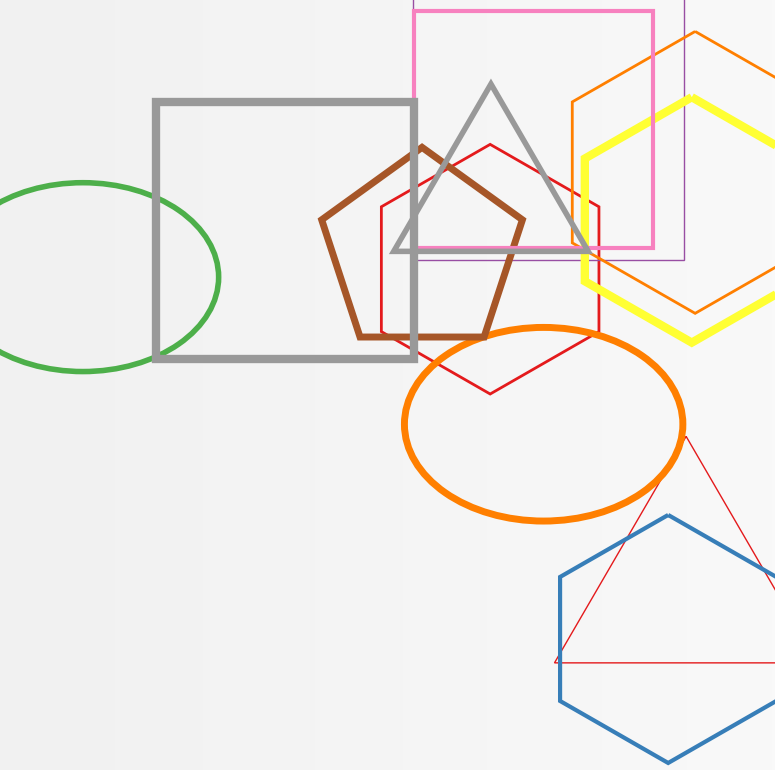[{"shape": "hexagon", "thickness": 1, "radius": 0.81, "center": [0.632, 0.65]}, {"shape": "triangle", "thickness": 0.5, "radius": 0.98, "center": [0.885, 0.237]}, {"shape": "hexagon", "thickness": 1.5, "radius": 0.81, "center": [0.862, 0.17]}, {"shape": "oval", "thickness": 2, "radius": 0.88, "center": [0.107, 0.64]}, {"shape": "square", "thickness": 0.5, "radius": 0.87, "center": [0.707, 0.837]}, {"shape": "oval", "thickness": 2.5, "radius": 0.9, "center": [0.701, 0.449]}, {"shape": "hexagon", "thickness": 1, "radius": 0.92, "center": [0.897, 0.776]}, {"shape": "hexagon", "thickness": 3, "radius": 0.8, "center": [0.893, 0.714]}, {"shape": "pentagon", "thickness": 2.5, "radius": 0.68, "center": [0.545, 0.672]}, {"shape": "square", "thickness": 1.5, "radius": 0.77, "center": [0.689, 0.832]}, {"shape": "square", "thickness": 3, "radius": 0.83, "center": [0.368, 0.701]}, {"shape": "triangle", "thickness": 2, "radius": 0.72, "center": [0.633, 0.746]}]